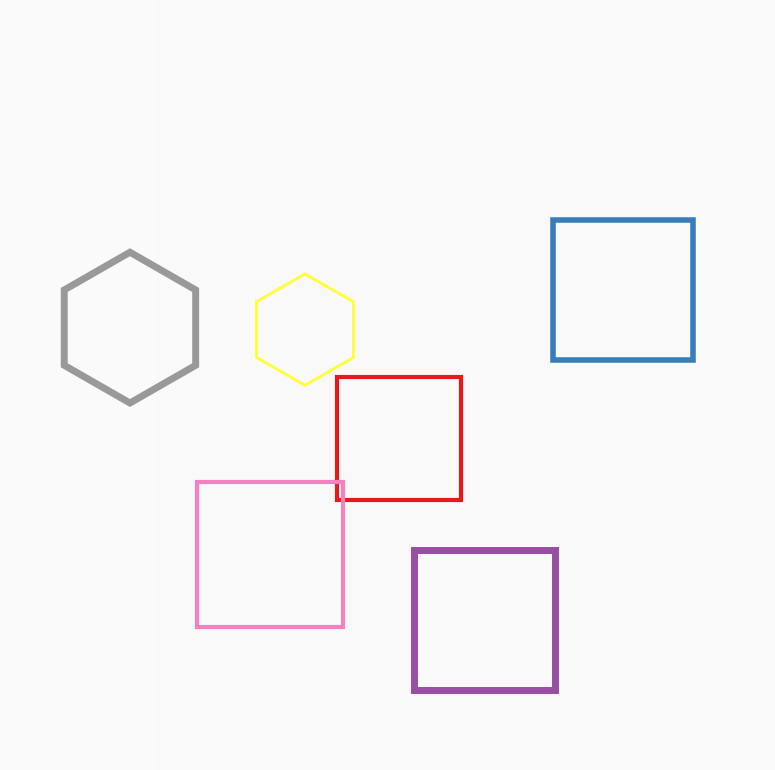[{"shape": "square", "thickness": 1.5, "radius": 0.4, "center": [0.515, 0.431]}, {"shape": "square", "thickness": 2, "radius": 0.45, "center": [0.804, 0.624]}, {"shape": "square", "thickness": 2.5, "radius": 0.45, "center": [0.625, 0.195]}, {"shape": "hexagon", "thickness": 1, "radius": 0.36, "center": [0.393, 0.572]}, {"shape": "square", "thickness": 1.5, "radius": 0.47, "center": [0.348, 0.28]}, {"shape": "hexagon", "thickness": 2.5, "radius": 0.49, "center": [0.168, 0.575]}]